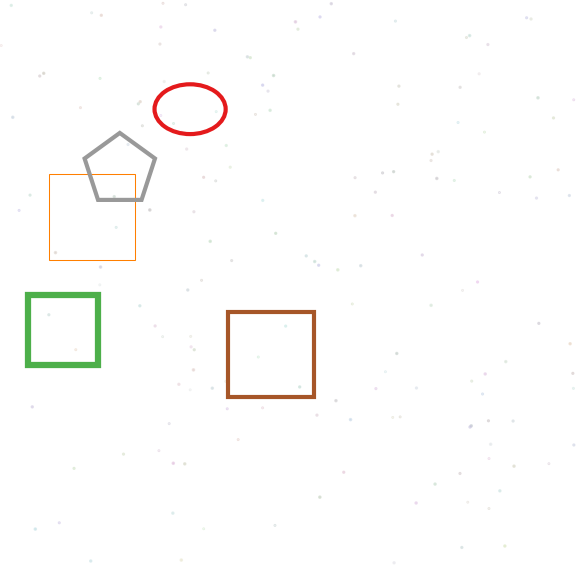[{"shape": "oval", "thickness": 2, "radius": 0.31, "center": [0.329, 0.81]}, {"shape": "square", "thickness": 3, "radius": 0.31, "center": [0.109, 0.428]}, {"shape": "square", "thickness": 0.5, "radius": 0.37, "center": [0.16, 0.623]}, {"shape": "square", "thickness": 2, "radius": 0.37, "center": [0.47, 0.385]}, {"shape": "pentagon", "thickness": 2, "radius": 0.32, "center": [0.207, 0.705]}]